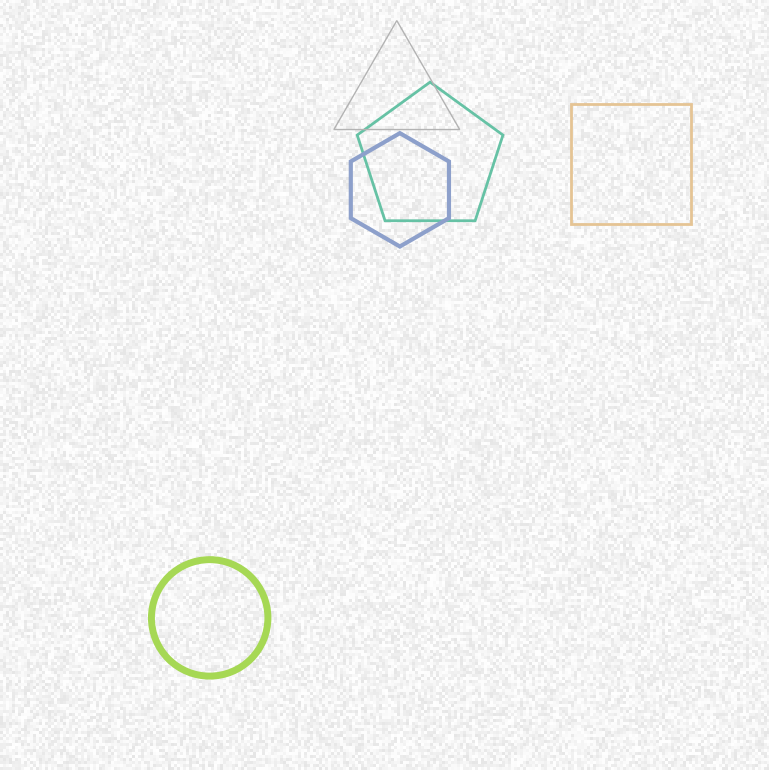[{"shape": "pentagon", "thickness": 1, "radius": 0.5, "center": [0.559, 0.794]}, {"shape": "hexagon", "thickness": 1.5, "radius": 0.37, "center": [0.519, 0.753]}, {"shape": "circle", "thickness": 2.5, "radius": 0.38, "center": [0.272, 0.198]}, {"shape": "square", "thickness": 1, "radius": 0.39, "center": [0.82, 0.787]}, {"shape": "triangle", "thickness": 0.5, "radius": 0.47, "center": [0.515, 0.879]}]